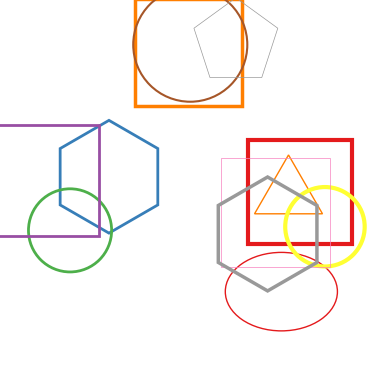[{"shape": "square", "thickness": 3, "radius": 0.68, "center": [0.778, 0.5]}, {"shape": "oval", "thickness": 1, "radius": 0.73, "center": [0.731, 0.243]}, {"shape": "hexagon", "thickness": 2, "radius": 0.73, "center": [0.283, 0.541]}, {"shape": "circle", "thickness": 2, "radius": 0.54, "center": [0.182, 0.402]}, {"shape": "square", "thickness": 2, "radius": 0.72, "center": [0.112, 0.531]}, {"shape": "triangle", "thickness": 1, "radius": 0.51, "center": [0.749, 0.496]}, {"shape": "square", "thickness": 2.5, "radius": 0.69, "center": [0.489, 0.863]}, {"shape": "circle", "thickness": 3, "radius": 0.52, "center": [0.844, 0.411]}, {"shape": "circle", "thickness": 1.5, "radius": 0.74, "center": [0.494, 0.884]}, {"shape": "square", "thickness": 0.5, "radius": 0.71, "center": [0.716, 0.448]}, {"shape": "pentagon", "thickness": 0.5, "radius": 0.57, "center": [0.613, 0.891]}, {"shape": "hexagon", "thickness": 2.5, "radius": 0.74, "center": [0.695, 0.392]}]